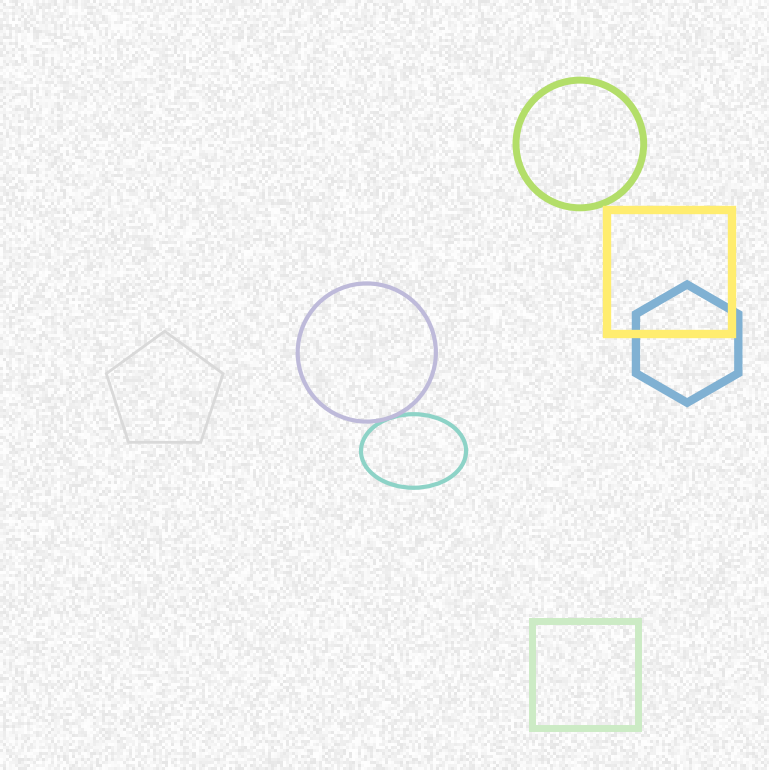[{"shape": "oval", "thickness": 1.5, "radius": 0.34, "center": [0.537, 0.414]}, {"shape": "circle", "thickness": 1.5, "radius": 0.45, "center": [0.476, 0.542]}, {"shape": "hexagon", "thickness": 3, "radius": 0.38, "center": [0.892, 0.554]}, {"shape": "circle", "thickness": 2.5, "radius": 0.41, "center": [0.753, 0.813]}, {"shape": "pentagon", "thickness": 1, "radius": 0.4, "center": [0.214, 0.49]}, {"shape": "square", "thickness": 2.5, "radius": 0.35, "center": [0.76, 0.124]}, {"shape": "square", "thickness": 3, "radius": 0.4, "center": [0.87, 0.647]}]